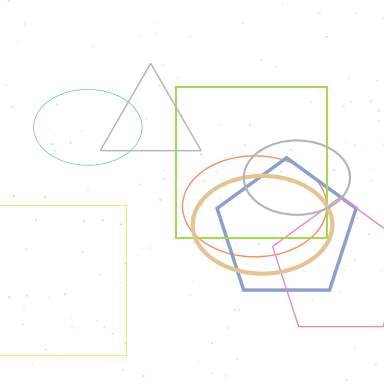[{"shape": "oval", "thickness": 0.5, "radius": 0.7, "center": [0.228, 0.669]}, {"shape": "oval", "thickness": 1, "radius": 0.94, "center": [0.662, 0.464]}, {"shape": "pentagon", "thickness": 2.5, "radius": 0.95, "center": [0.744, 0.4]}, {"shape": "pentagon", "thickness": 1, "radius": 0.93, "center": [0.885, 0.302]}, {"shape": "square", "thickness": 1.5, "radius": 0.98, "center": [0.653, 0.578]}, {"shape": "square", "thickness": 0.5, "radius": 0.97, "center": [0.134, 0.273]}, {"shape": "oval", "thickness": 3, "radius": 0.91, "center": [0.682, 0.416]}, {"shape": "oval", "thickness": 1.5, "radius": 0.69, "center": [0.771, 0.539]}, {"shape": "triangle", "thickness": 1, "radius": 0.76, "center": [0.391, 0.684]}]